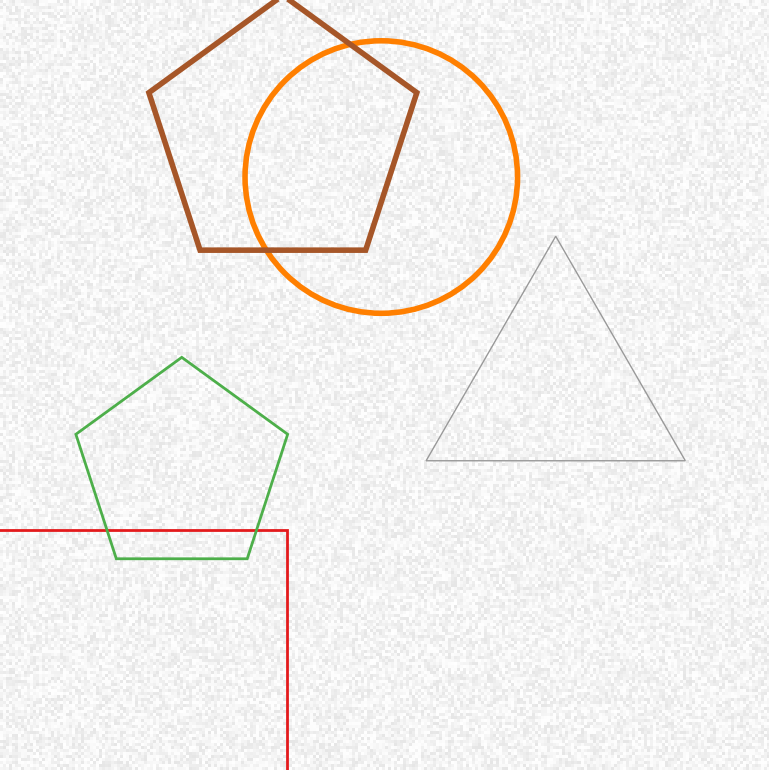[{"shape": "square", "thickness": 1, "radius": 0.94, "center": [0.184, 0.123]}, {"shape": "pentagon", "thickness": 1, "radius": 0.72, "center": [0.236, 0.391]}, {"shape": "circle", "thickness": 2, "radius": 0.88, "center": [0.495, 0.77]}, {"shape": "pentagon", "thickness": 2, "radius": 0.91, "center": [0.367, 0.823]}, {"shape": "triangle", "thickness": 0.5, "radius": 0.97, "center": [0.722, 0.499]}]